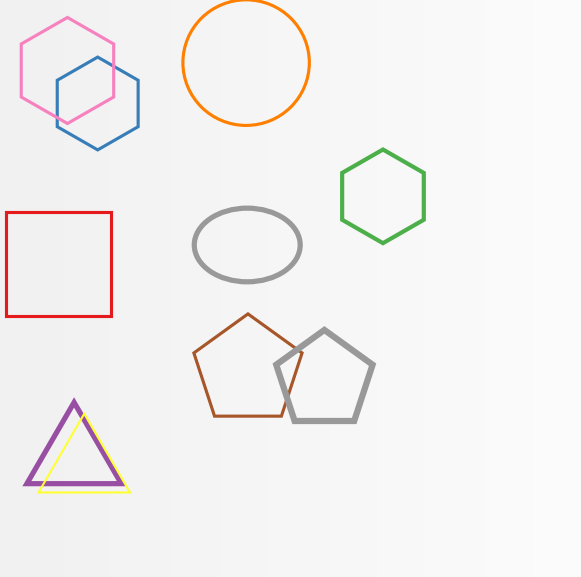[{"shape": "square", "thickness": 1.5, "radius": 0.45, "center": [0.101, 0.542]}, {"shape": "hexagon", "thickness": 1.5, "radius": 0.4, "center": [0.168, 0.82]}, {"shape": "hexagon", "thickness": 2, "radius": 0.41, "center": [0.659, 0.659]}, {"shape": "triangle", "thickness": 2.5, "radius": 0.47, "center": [0.127, 0.209]}, {"shape": "circle", "thickness": 1.5, "radius": 0.54, "center": [0.423, 0.891]}, {"shape": "triangle", "thickness": 1, "radius": 0.45, "center": [0.145, 0.192]}, {"shape": "pentagon", "thickness": 1.5, "radius": 0.49, "center": [0.427, 0.358]}, {"shape": "hexagon", "thickness": 1.5, "radius": 0.46, "center": [0.116, 0.877]}, {"shape": "oval", "thickness": 2.5, "radius": 0.46, "center": [0.425, 0.575]}, {"shape": "pentagon", "thickness": 3, "radius": 0.44, "center": [0.558, 0.341]}]